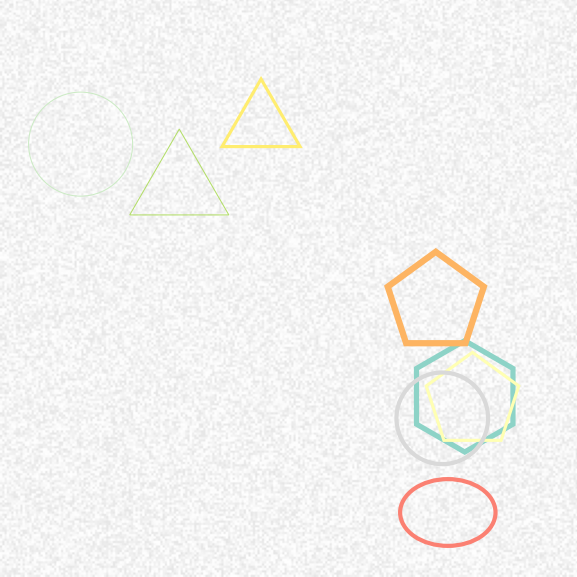[{"shape": "hexagon", "thickness": 2.5, "radius": 0.48, "center": [0.805, 0.313]}, {"shape": "pentagon", "thickness": 1.5, "radius": 0.42, "center": [0.818, 0.305]}, {"shape": "oval", "thickness": 2, "radius": 0.41, "center": [0.775, 0.112]}, {"shape": "pentagon", "thickness": 3, "radius": 0.44, "center": [0.755, 0.476]}, {"shape": "triangle", "thickness": 0.5, "radius": 0.5, "center": [0.31, 0.677]}, {"shape": "circle", "thickness": 2, "radius": 0.4, "center": [0.766, 0.275]}, {"shape": "circle", "thickness": 0.5, "radius": 0.45, "center": [0.14, 0.75]}, {"shape": "triangle", "thickness": 1.5, "radius": 0.39, "center": [0.452, 0.784]}]